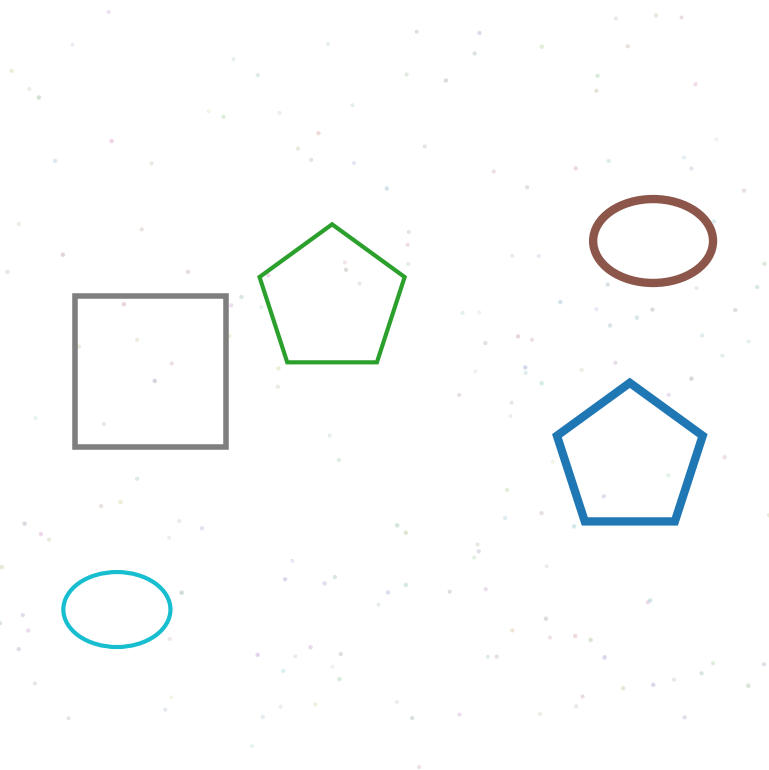[{"shape": "pentagon", "thickness": 3, "radius": 0.5, "center": [0.818, 0.403]}, {"shape": "pentagon", "thickness": 1.5, "radius": 0.5, "center": [0.431, 0.61]}, {"shape": "oval", "thickness": 3, "radius": 0.39, "center": [0.848, 0.687]}, {"shape": "square", "thickness": 2, "radius": 0.49, "center": [0.196, 0.517]}, {"shape": "oval", "thickness": 1.5, "radius": 0.35, "center": [0.152, 0.208]}]